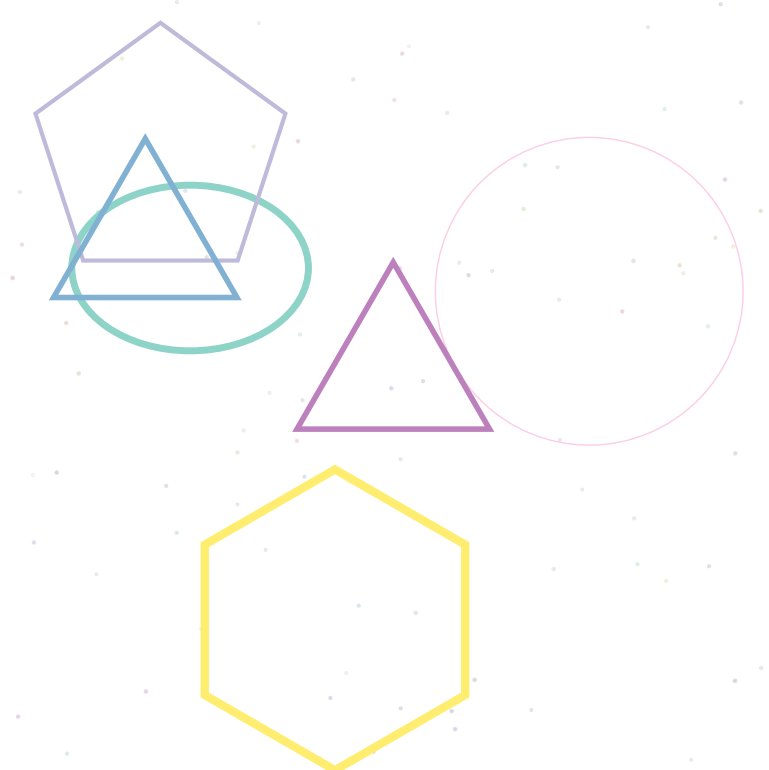[{"shape": "oval", "thickness": 2.5, "radius": 0.77, "center": [0.247, 0.652]}, {"shape": "pentagon", "thickness": 1.5, "radius": 0.85, "center": [0.208, 0.8]}, {"shape": "triangle", "thickness": 2, "radius": 0.69, "center": [0.189, 0.682]}, {"shape": "circle", "thickness": 0.5, "radius": 1.0, "center": [0.765, 0.622]}, {"shape": "triangle", "thickness": 2, "radius": 0.72, "center": [0.511, 0.515]}, {"shape": "hexagon", "thickness": 3, "radius": 0.98, "center": [0.435, 0.195]}]